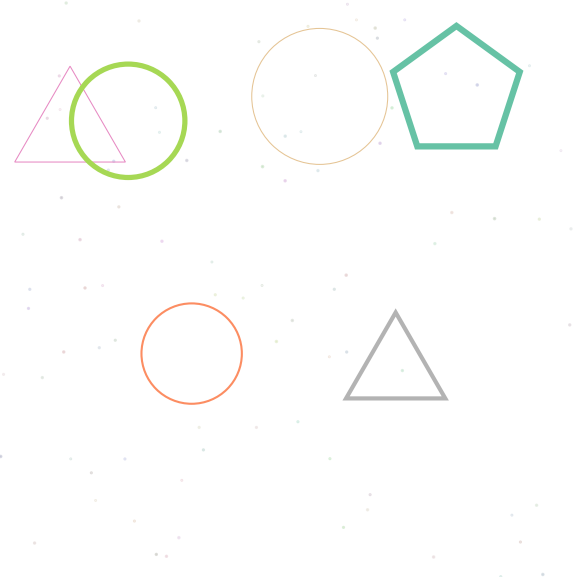[{"shape": "pentagon", "thickness": 3, "radius": 0.58, "center": [0.79, 0.839]}, {"shape": "circle", "thickness": 1, "radius": 0.43, "center": [0.332, 0.387]}, {"shape": "triangle", "thickness": 0.5, "radius": 0.55, "center": [0.121, 0.774]}, {"shape": "circle", "thickness": 2.5, "radius": 0.49, "center": [0.222, 0.79]}, {"shape": "circle", "thickness": 0.5, "radius": 0.59, "center": [0.554, 0.832]}, {"shape": "triangle", "thickness": 2, "radius": 0.5, "center": [0.685, 0.359]}]